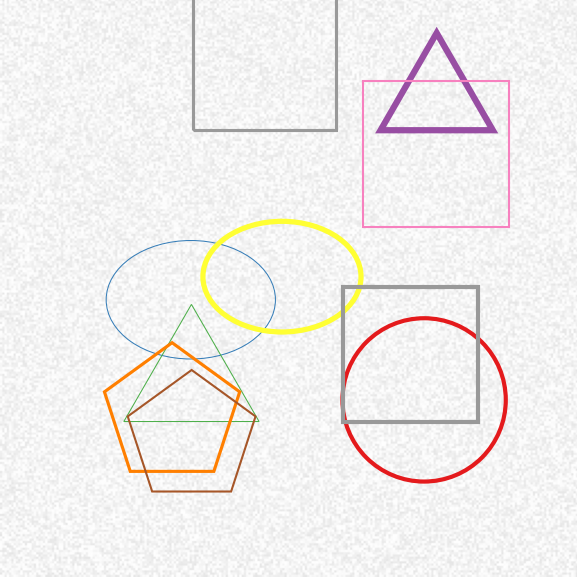[{"shape": "circle", "thickness": 2, "radius": 0.71, "center": [0.734, 0.307]}, {"shape": "oval", "thickness": 0.5, "radius": 0.73, "center": [0.33, 0.48]}, {"shape": "triangle", "thickness": 0.5, "radius": 0.68, "center": [0.331, 0.337]}, {"shape": "triangle", "thickness": 3, "radius": 0.56, "center": [0.756, 0.83]}, {"shape": "pentagon", "thickness": 1.5, "radius": 0.62, "center": [0.298, 0.283]}, {"shape": "oval", "thickness": 2.5, "radius": 0.68, "center": [0.488, 0.52]}, {"shape": "pentagon", "thickness": 1, "radius": 0.58, "center": [0.332, 0.242]}, {"shape": "square", "thickness": 1, "radius": 0.63, "center": [0.755, 0.733]}, {"shape": "square", "thickness": 2, "radius": 0.58, "center": [0.711, 0.385]}, {"shape": "square", "thickness": 1.5, "radius": 0.62, "center": [0.458, 0.899]}]